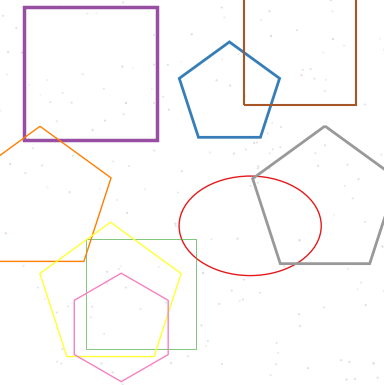[{"shape": "oval", "thickness": 1, "radius": 0.92, "center": [0.65, 0.413]}, {"shape": "pentagon", "thickness": 2, "radius": 0.68, "center": [0.596, 0.754]}, {"shape": "square", "thickness": 0.5, "radius": 0.71, "center": [0.365, 0.236]}, {"shape": "square", "thickness": 2.5, "radius": 0.86, "center": [0.234, 0.809]}, {"shape": "pentagon", "thickness": 1, "radius": 0.97, "center": [0.104, 0.478]}, {"shape": "pentagon", "thickness": 1, "radius": 0.96, "center": [0.287, 0.23]}, {"shape": "square", "thickness": 1.5, "radius": 0.72, "center": [0.779, 0.872]}, {"shape": "hexagon", "thickness": 1, "radius": 0.7, "center": [0.315, 0.15]}, {"shape": "pentagon", "thickness": 2, "radius": 0.99, "center": [0.844, 0.475]}]